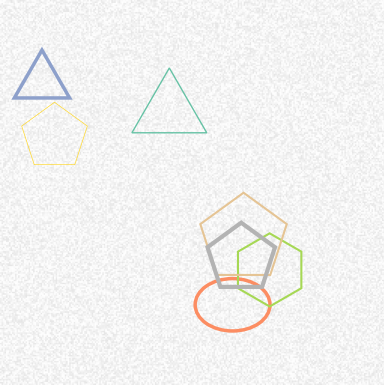[{"shape": "triangle", "thickness": 1, "radius": 0.56, "center": [0.44, 0.711]}, {"shape": "oval", "thickness": 2.5, "radius": 0.49, "center": [0.604, 0.208]}, {"shape": "triangle", "thickness": 2.5, "radius": 0.41, "center": [0.109, 0.787]}, {"shape": "hexagon", "thickness": 1.5, "radius": 0.48, "center": [0.7, 0.299]}, {"shape": "pentagon", "thickness": 0.5, "radius": 0.45, "center": [0.142, 0.645]}, {"shape": "pentagon", "thickness": 1.5, "radius": 0.59, "center": [0.633, 0.381]}, {"shape": "pentagon", "thickness": 3, "radius": 0.46, "center": [0.627, 0.329]}]